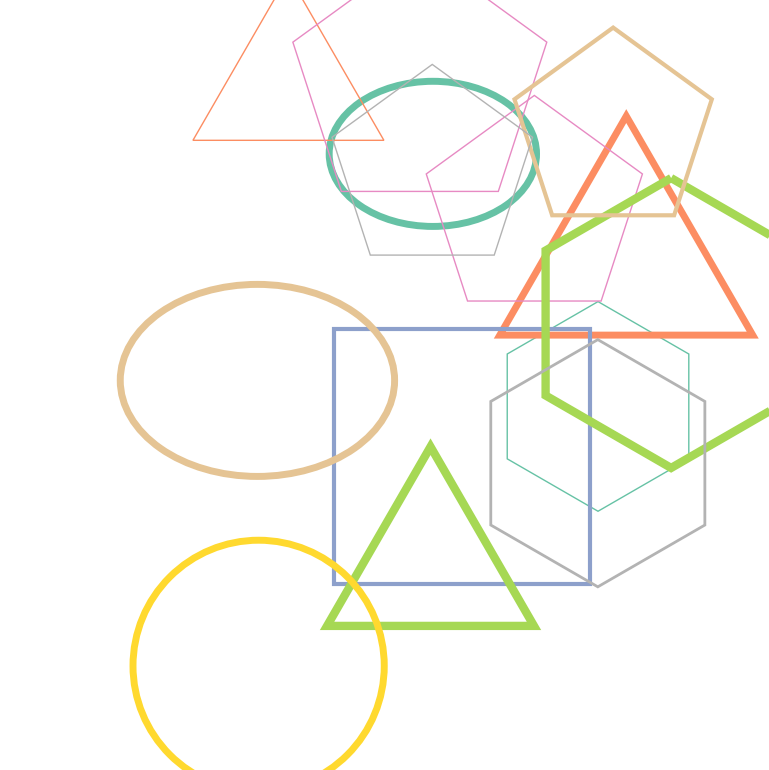[{"shape": "hexagon", "thickness": 0.5, "radius": 0.68, "center": [0.777, 0.472]}, {"shape": "oval", "thickness": 2.5, "radius": 0.67, "center": [0.562, 0.8]}, {"shape": "triangle", "thickness": 0.5, "radius": 0.72, "center": [0.375, 0.889]}, {"shape": "triangle", "thickness": 2.5, "radius": 0.95, "center": [0.813, 0.66]}, {"shape": "square", "thickness": 1.5, "radius": 0.83, "center": [0.6, 0.407]}, {"shape": "pentagon", "thickness": 0.5, "radius": 0.87, "center": [0.545, 0.892]}, {"shape": "pentagon", "thickness": 0.5, "radius": 0.74, "center": [0.694, 0.728]}, {"shape": "triangle", "thickness": 3, "radius": 0.78, "center": [0.559, 0.265]}, {"shape": "hexagon", "thickness": 3, "radius": 0.94, "center": [0.872, 0.581]}, {"shape": "circle", "thickness": 2.5, "radius": 0.82, "center": [0.336, 0.135]}, {"shape": "pentagon", "thickness": 1.5, "radius": 0.67, "center": [0.796, 0.829]}, {"shape": "oval", "thickness": 2.5, "radius": 0.89, "center": [0.334, 0.506]}, {"shape": "hexagon", "thickness": 1, "radius": 0.8, "center": [0.776, 0.398]}, {"shape": "pentagon", "thickness": 0.5, "radius": 0.68, "center": [0.561, 0.779]}]